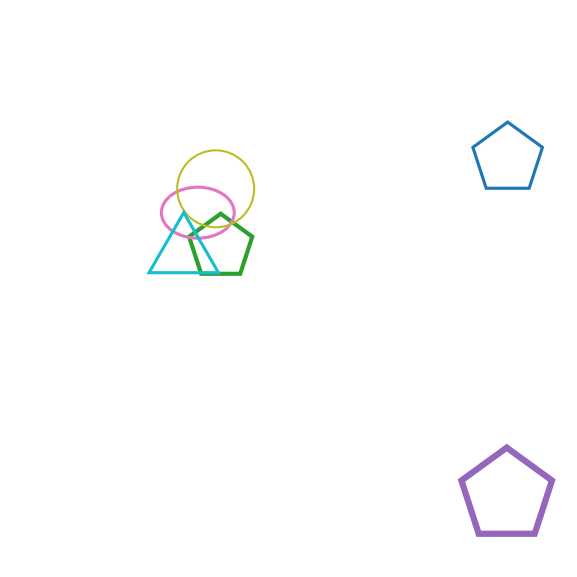[{"shape": "pentagon", "thickness": 1.5, "radius": 0.32, "center": [0.879, 0.724]}, {"shape": "pentagon", "thickness": 2, "radius": 0.29, "center": [0.382, 0.572]}, {"shape": "pentagon", "thickness": 3, "radius": 0.41, "center": [0.877, 0.142]}, {"shape": "oval", "thickness": 1.5, "radius": 0.32, "center": [0.343, 0.631]}, {"shape": "circle", "thickness": 1, "radius": 0.33, "center": [0.373, 0.672]}, {"shape": "triangle", "thickness": 1.5, "radius": 0.35, "center": [0.318, 0.562]}]